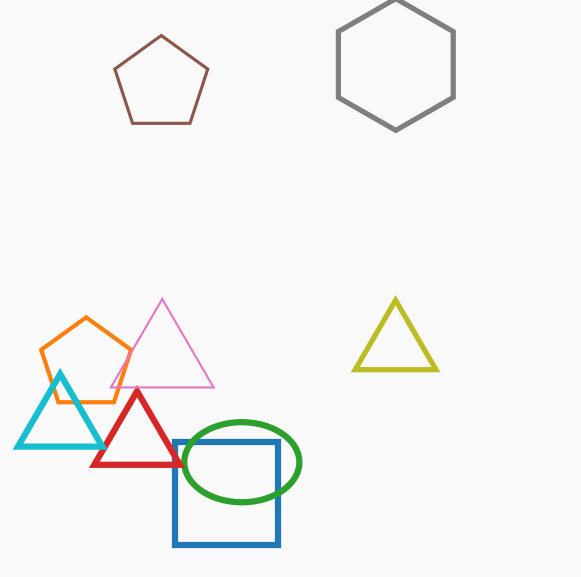[{"shape": "square", "thickness": 3, "radius": 0.44, "center": [0.39, 0.144]}, {"shape": "pentagon", "thickness": 2, "radius": 0.41, "center": [0.148, 0.368]}, {"shape": "oval", "thickness": 3, "radius": 0.5, "center": [0.416, 0.199]}, {"shape": "triangle", "thickness": 3, "radius": 0.42, "center": [0.236, 0.237]}, {"shape": "pentagon", "thickness": 1.5, "radius": 0.42, "center": [0.277, 0.854]}, {"shape": "triangle", "thickness": 1, "radius": 0.51, "center": [0.279, 0.379]}, {"shape": "hexagon", "thickness": 2.5, "radius": 0.57, "center": [0.681, 0.887]}, {"shape": "triangle", "thickness": 2.5, "radius": 0.4, "center": [0.681, 0.399]}, {"shape": "triangle", "thickness": 3, "radius": 0.42, "center": [0.104, 0.268]}]